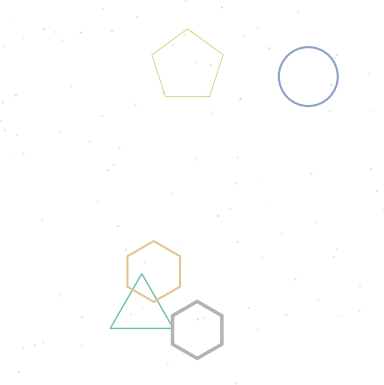[{"shape": "triangle", "thickness": 1, "radius": 0.47, "center": [0.368, 0.194]}, {"shape": "circle", "thickness": 1.5, "radius": 0.38, "center": [0.801, 0.801]}, {"shape": "pentagon", "thickness": 0.5, "radius": 0.49, "center": [0.487, 0.828]}, {"shape": "hexagon", "thickness": 1.5, "radius": 0.39, "center": [0.399, 0.295]}, {"shape": "hexagon", "thickness": 2.5, "radius": 0.37, "center": [0.512, 0.143]}]